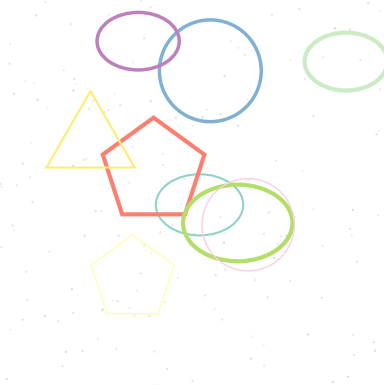[{"shape": "oval", "thickness": 1.5, "radius": 0.57, "center": [0.518, 0.468]}, {"shape": "pentagon", "thickness": 1, "radius": 0.57, "center": [0.344, 0.277]}, {"shape": "pentagon", "thickness": 3, "radius": 0.69, "center": [0.399, 0.556]}, {"shape": "circle", "thickness": 2.5, "radius": 0.66, "center": [0.546, 0.816]}, {"shape": "oval", "thickness": 3, "radius": 0.71, "center": [0.618, 0.421]}, {"shape": "circle", "thickness": 1, "radius": 0.6, "center": [0.645, 0.416]}, {"shape": "oval", "thickness": 2.5, "radius": 0.53, "center": [0.359, 0.893]}, {"shape": "oval", "thickness": 3, "radius": 0.54, "center": [0.899, 0.84]}, {"shape": "triangle", "thickness": 1.5, "radius": 0.66, "center": [0.235, 0.631]}]